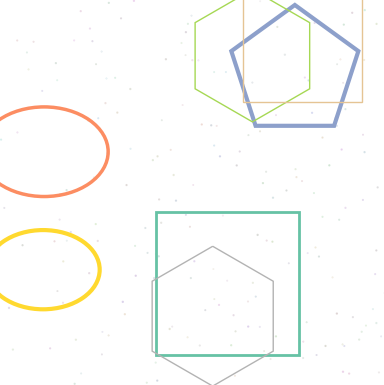[{"shape": "square", "thickness": 2, "radius": 0.93, "center": [0.592, 0.263]}, {"shape": "oval", "thickness": 2.5, "radius": 0.83, "center": [0.115, 0.606]}, {"shape": "pentagon", "thickness": 3, "radius": 0.87, "center": [0.766, 0.814]}, {"shape": "hexagon", "thickness": 1, "radius": 0.86, "center": [0.656, 0.855]}, {"shape": "oval", "thickness": 3, "radius": 0.73, "center": [0.112, 0.3]}, {"shape": "square", "thickness": 1, "radius": 0.77, "center": [0.785, 0.89]}, {"shape": "hexagon", "thickness": 1, "radius": 0.91, "center": [0.552, 0.179]}]